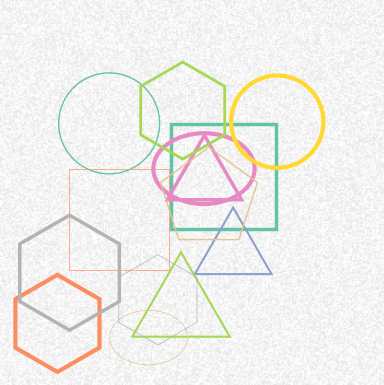[{"shape": "circle", "thickness": 1, "radius": 0.66, "center": [0.283, 0.68]}, {"shape": "square", "thickness": 2.5, "radius": 0.68, "center": [0.58, 0.541]}, {"shape": "square", "thickness": 0.5, "radius": 0.65, "center": [0.309, 0.43]}, {"shape": "hexagon", "thickness": 3, "radius": 0.63, "center": [0.149, 0.16]}, {"shape": "triangle", "thickness": 1.5, "radius": 0.58, "center": [0.606, 0.346]}, {"shape": "oval", "thickness": 3, "radius": 0.66, "center": [0.53, 0.562]}, {"shape": "triangle", "thickness": 2.5, "radius": 0.56, "center": [0.531, 0.537]}, {"shape": "triangle", "thickness": 1.5, "radius": 0.73, "center": [0.47, 0.199]}, {"shape": "hexagon", "thickness": 2, "radius": 0.63, "center": [0.475, 0.713]}, {"shape": "circle", "thickness": 3, "radius": 0.6, "center": [0.72, 0.684]}, {"shape": "pentagon", "thickness": 1, "radius": 0.66, "center": [0.543, 0.485]}, {"shape": "oval", "thickness": 0.5, "radius": 0.51, "center": [0.386, 0.123]}, {"shape": "hexagon", "thickness": 0.5, "radius": 0.59, "center": [0.41, 0.221]}, {"shape": "hexagon", "thickness": 2.5, "radius": 0.75, "center": [0.181, 0.292]}]